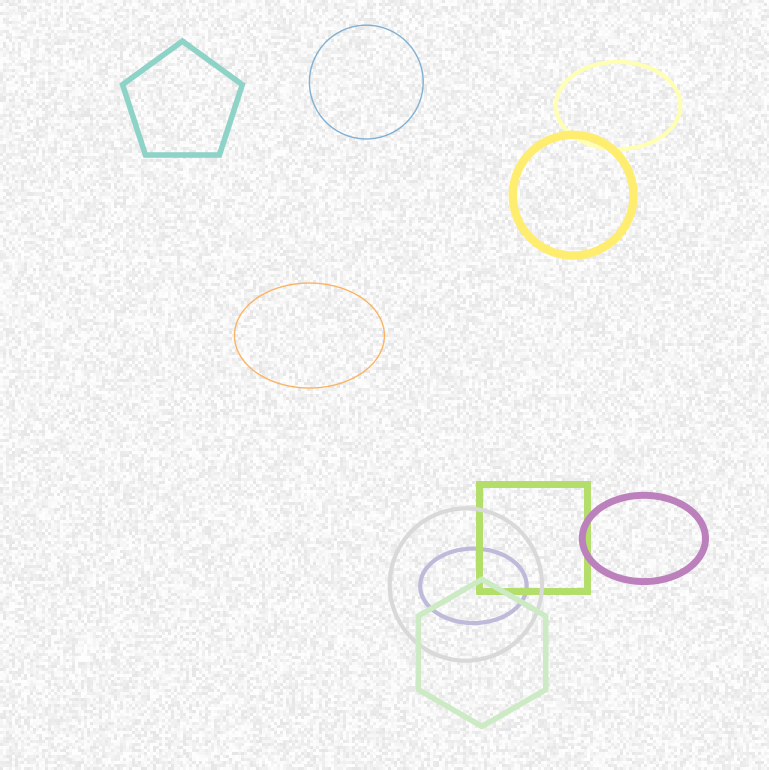[{"shape": "pentagon", "thickness": 2, "radius": 0.41, "center": [0.237, 0.865]}, {"shape": "oval", "thickness": 1.5, "radius": 0.4, "center": [0.803, 0.863]}, {"shape": "oval", "thickness": 1.5, "radius": 0.35, "center": [0.615, 0.239]}, {"shape": "circle", "thickness": 0.5, "radius": 0.37, "center": [0.476, 0.893]}, {"shape": "oval", "thickness": 0.5, "radius": 0.49, "center": [0.402, 0.564]}, {"shape": "square", "thickness": 2.5, "radius": 0.35, "center": [0.692, 0.302]}, {"shape": "circle", "thickness": 1.5, "radius": 0.49, "center": [0.605, 0.241]}, {"shape": "oval", "thickness": 2.5, "radius": 0.4, "center": [0.836, 0.301]}, {"shape": "hexagon", "thickness": 2, "radius": 0.48, "center": [0.626, 0.152]}, {"shape": "circle", "thickness": 3, "radius": 0.39, "center": [0.744, 0.746]}]